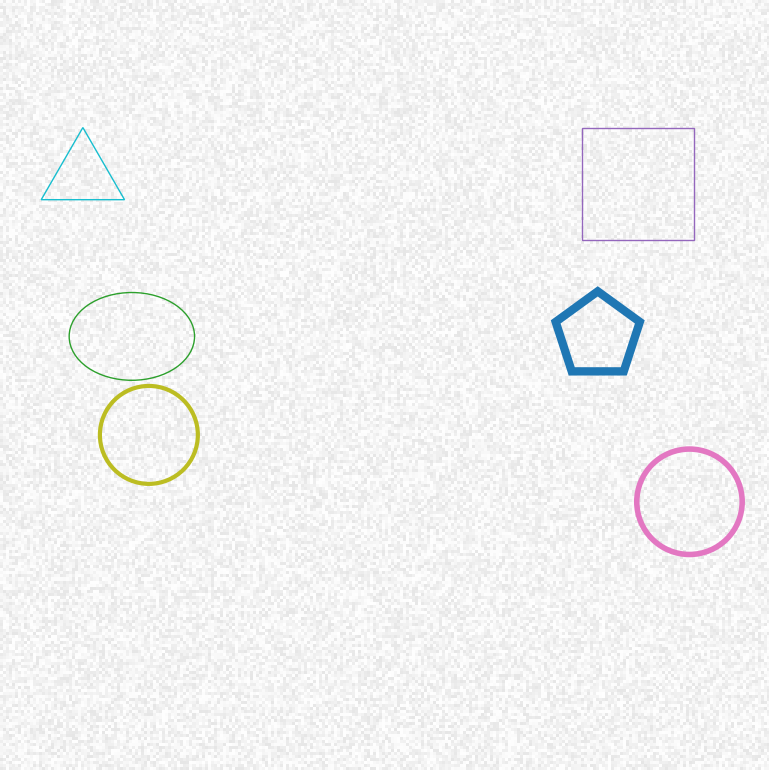[{"shape": "pentagon", "thickness": 3, "radius": 0.29, "center": [0.776, 0.564]}, {"shape": "oval", "thickness": 0.5, "radius": 0.41, "center": [0.171, 0.563]}, {"shape": "square", "thickness": 0.5, "radius": 0.36, "center": [0.829, 0.761]}, {"shape": "circle", "thickness": 2, "radius": 0.34, "center": [0.895, 0.348]}, {"shape": "circle", "thickness": 1.5, "radius": 0.32, "center": [0.193, 0.435]}, {"shape": "triangle", "thickness": 0.5, "radius": 0.31, "center": [0.108, 0.772]}]